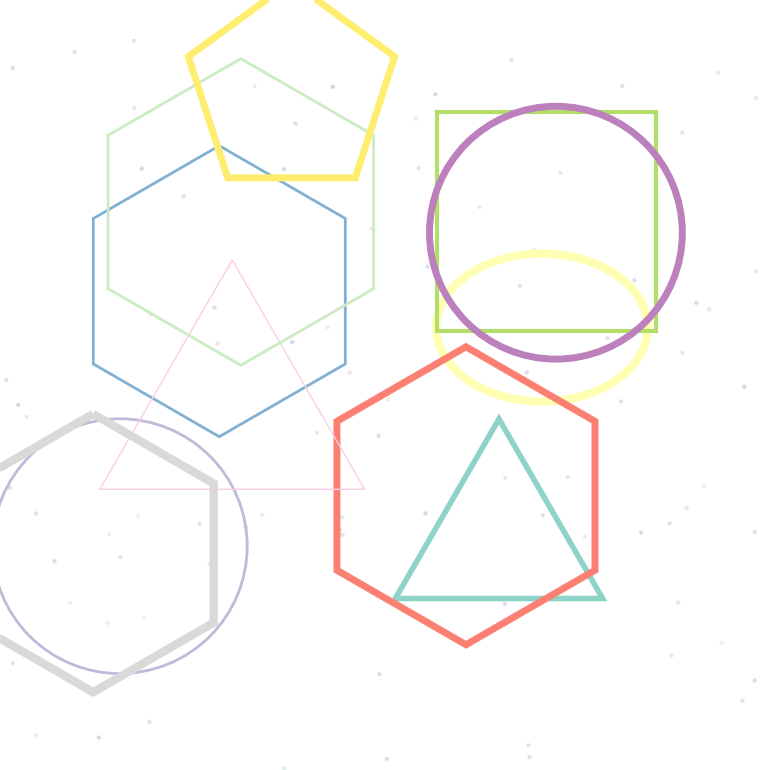[{"shape": "triangle", "thickness": 2, "radius": 0.78, "center": [0.648, 0.3]}, {"shape": "oval", "thickness": 3, "radius": 0.69, "center": [0.704, 0.575]}, {"shape": "circle", "thickness": 1, "radius": 0.83, "center": [0.156, 0.291]}, {"shape": "hexagon", "thickness": 2.5, "radius": 0.97, "center": [0.605, 0.356]}, {"shape": "hexagon", "thickness": 1, "radius": 0.94, "center": [0.285, 0.622]}, {"shape": "square", "thickness": 1.5, "radius": 0.71, "center": [0.71, 0.712]}, {"shape": "triangle", "thickness": 0.5, "radius": 0.99, "center": [0.302, 0.464]}, {"shape": "hexagon", "thickness": 3, "radius": 0.9, "center": [0.121, 0.282]}, {"shape": "circle", "thickness": 2.5, "radius": 0.82, "center": [0.722, 0.698]}, {"shape": "hexagon", "thickness": 1, "radius": 1.0, "center": [0.313, 0.725]}, {"shape": "pentagon", "thickness": 2.5, "radius": 0.7, "center": [0.379, 0.883]}]